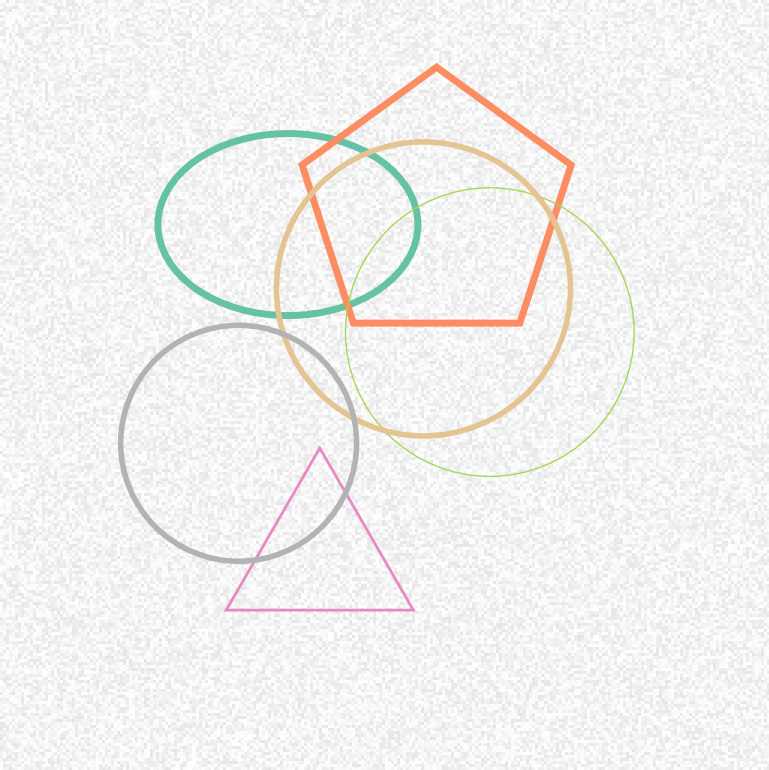[{"shape": "oval", "thickness": 2.5, "radius": 0.84, "center": [0.374, 0.708]}, {"shape": "pentagon", "thickness": 2.5, "radius": 0.92, "center": [0.567, 0.729]}, {"shape": "triangle", "thickness": 1, "radius": 0.7, "center": [0.415, 0.278]}, {"shape": "circle", "thickness": 0.5, "radius": 0.94, "center": [0.636, 0.569]}, {"shape": "circle", "thickness": 2, "radius": 0.95, "center": [0.55, 0.625]}, {"shape": "circle", "thickness": 2, "radius": 0.77, "center": [0.31, 0.424]}]